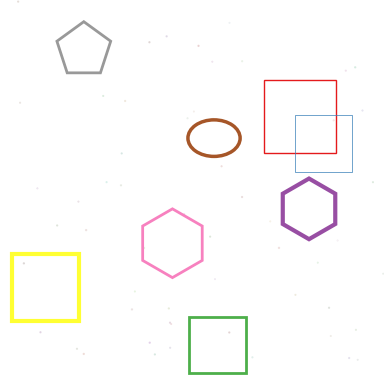[{"shape": "square", "thickness": 1, "radius": 0.47, "center": [0.78, 0.698]}, {"shape": "square", "thickness": 0.5, "radius": 0.37, "center": [0.841, 0.628]}, {"shape": "square", "thickness": 2, "radius": 0.37, "center": [0.565, 0.104]}, {"shape": "hexagon", "thickness": 3, "radius": 0.39, "center": [0.803, 0.457]}, {"shape": "square", "thickness": 3, "radius": 0.44, "center": [0.118, 0.254]}, {"shape": "oval", "thickness": 2.5, "radius": 0.34, "center": [0.556, 0.641]}, {"shape": "hexagon", "thickness": 2, "radius": 0.45, "center": [0.448, 0.368]}, {"shape": "pentagon", "thickness": 2, "radius": 0.37, "center": [0.218, 0.87]}]